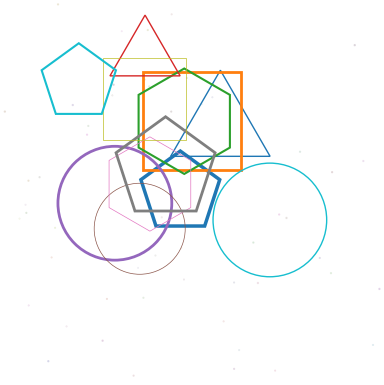[{"shape": "triangle", "thickness": 1, "radius": 0.75, "center": [0.572, 0.669]}, {"shape": "pentagon", "thickness": 2.5, "radius": 0.54, "center": [0.468, 0.5]}, {"shape": "square", "thickness": 2, "radius": 0.64, "center": [0.498, 0.685]}, {"shape": "hexagon", "thickness": 1.5, "radius": 0.68, "center": [0.479, 0.685]}, {"shape": "triangle", "thickness": 1, "radius": 0.53, "center": [0.377, 0.856]}, {"shape": "circle", "thickness": 2, "radius": 0.74, "center": [0.298, 0.472]}, {"shape": "circle", "thickness": 0.5, "radius": 0.59, "center": [0.363, 0.406]}, {"shape": "hexagon", "thickness": 0.5, "radius": 0.61, "center": [0.389, 0.522]}, {"shape": "pentagon", "thickness": 2, "radius": 0.68, "center": [0.43, 0.561]}, {"shape": "square", "thickness": 0.5, "radius": 0.54, "center": [0.375, 0.743]}, {"shape": "pentagon", "thickness": 1.5, "radius": 0.51, "center": [0.205, 0.786]}, {"shape": "circle", "thickness": 1, "radius": 0.74, "center": [0.701, 0.429]}]